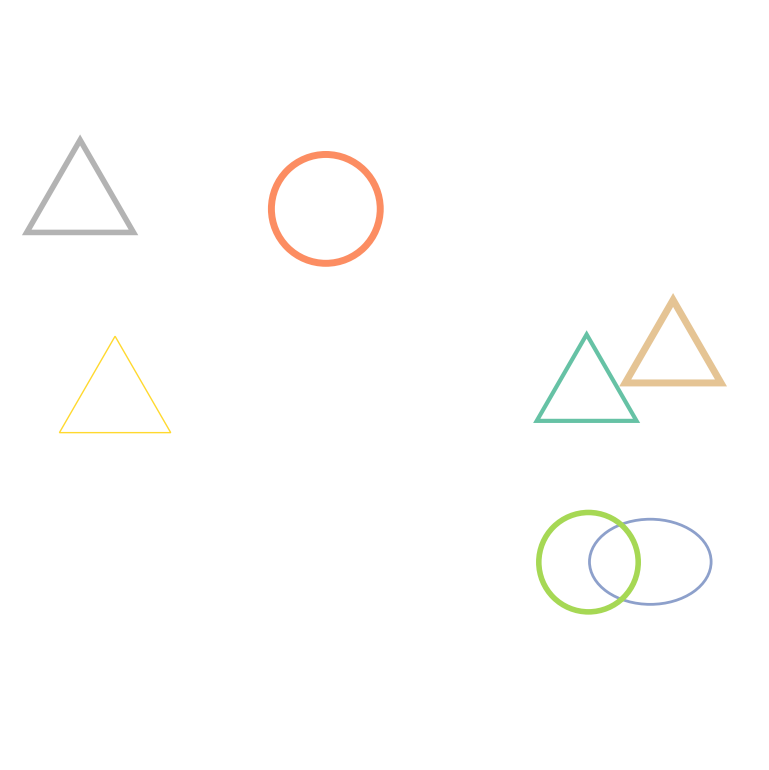[{"shape": "triangle", "thickness": 1.5, "radius": 0.37, "center": [0.762, 0.491]}, {"shape": "circle", "thickness": 2.5, "radius": 0.35, "center": [0.423, 0.729]}, {"shape": "oval", "thickness": 1, "radius": 0.39, "center": [0.845, 0.27]}, {"shape": "circle", "thickness": 2, "radius": 0.32, "center": [0.764, 0.27]}, {"shape": "triangle", "thickness": 0.5, "radius": 0.42, "center": [0.149, 0.48]}, {"shape": "triangle", "thickness": 2.5, "radius": 0.36, "center": [0.874, 0.539]}, {"shape": "triangle", "thickness": 2, "radius": 0.4, "center": [0.104, 0.738]}]